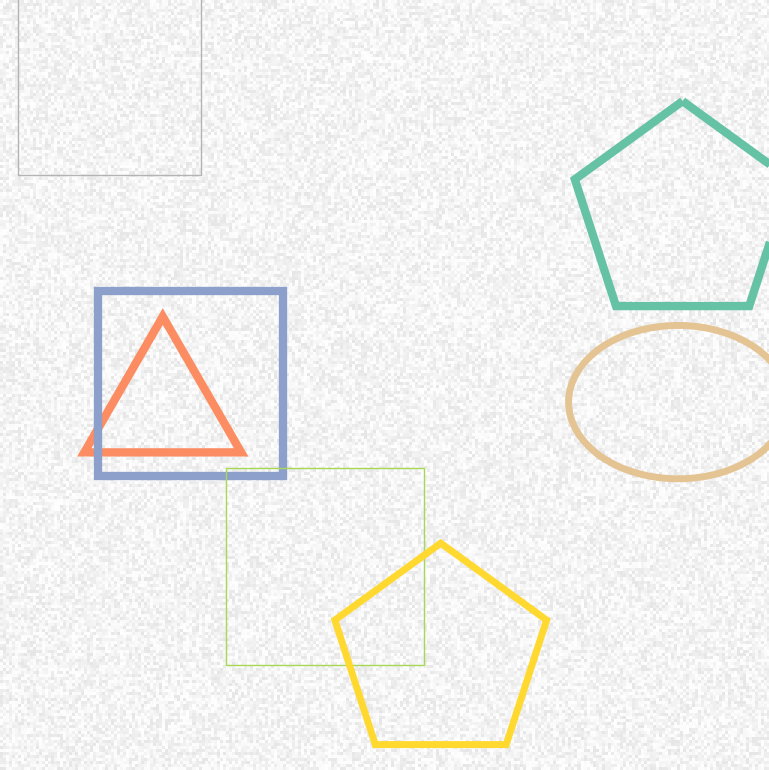[{"shape": "pentagon", "thickness": 3, "radius": 0.74, "center": [0.887, 0.722]}, {"shape": "triangle", "thickness": 3, "radius": 0.59, "center": [0.211, 0.471]}, {"shape": "square", "thickness": 3, "radius": 0.6, "center": [0.248, 0.502]}, {"shape": "square", "thickness": 0.5, "radius": 0.64, "center": [0.422, 0.265]}, {"shape": "pentagon", "thickness": 2.5, "radius": 0.72, "center": [0.572, 0.15]}, {"shape": "oval", "thickness": 2.5, "radius": 0.71, "center": [0.881, 0.478]}, {"shape": "square", "thickness": 0.5, "radius": 0.6, "center": [0.142, 0.892]}]